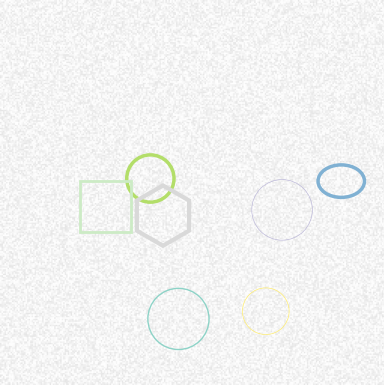[{"shape": "circle", "thickness": 1, "radius": 0.4, "center": [0.463, 0.172]}, {"shape": "circle", "thickness": 0.5, "radius": 0.39, "center": [0.733, 0.455]}, {"shape": "oval", "thickness": 2.5, "radius": 0.3, "center": [0.886, 0.529]}, {"shape": "circle", "thickness": 2.5, "radius": 0.31, "center": [0.391, 0.536]}, {"shape": "hexagon", "thickness": 3, "radius": 0.39, "center": [0.423, 0.44]}, {"shape": "square", "thickness": 2, "radius": 0.33, "center": [0.273, 0.463]}, {"shape": "circle", "thickness": 0.5, "radius": 0.3, "center": [0.69, 0.192]}]